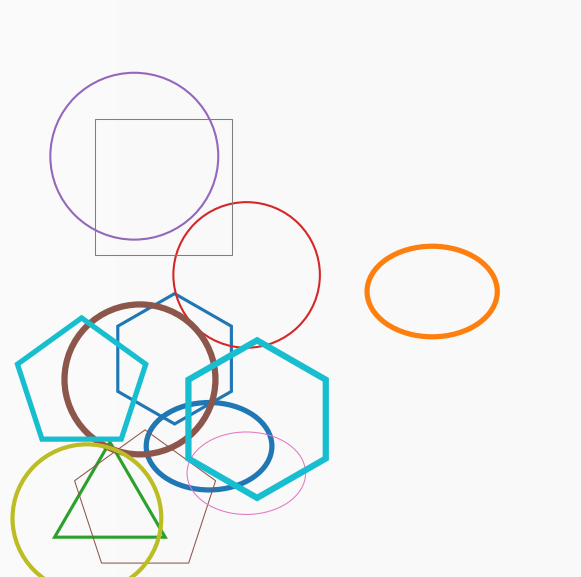[{"shape": "hexagon", "thickness": 1.5, "radius": 0.56, "center": [0.3, 0.378]}, {"shape": "oval", "thickness": 2.5, "radius": 0.54, "center": [0.36, 0.226]}, {"shape": "oval", "thickness": 2.5, "radius": 0.56, "center": [0.744, 0.494]}, {"shape": "triangle", "thickness": 1.5, "radius": 0.55, "center": [0.189, 0.124]}, {"shape": "circle", "thickness": 1, "radius": 0.63, "center": [0.424, 0.523]}, {"shape": "circle", "thickness": 1, "radius": 0.72, "center": [0.231, 0.729]}, {"shape": "pentagon", "thickness": 0.5, "radius": 0.64, "center": [0.25, 0.127]}, {"shape": "circle", "thickness": 3, "radius": 0.65, "center": [0.241, 0.342]}, {"shape": "oval", "thickness": 0.5, "radius": 0.51, "center": [0.424, 0.18]}, {"shape": "square", "thickness": 0.5, "radius": 0.59, "center": [0.282, 0.675]}, {"shape": "circle", "thickness": 2, "radius": 0.64, "center": [0.15, 0.102]}, {"shape": "pentagon", "thickness": 2.5, "radius": 0.58, "center": [0.14, 0.333]}, {"shape": "hexagon", "thickness": 3, "radius": 0.68, "center": [0.442, 0.273]}]